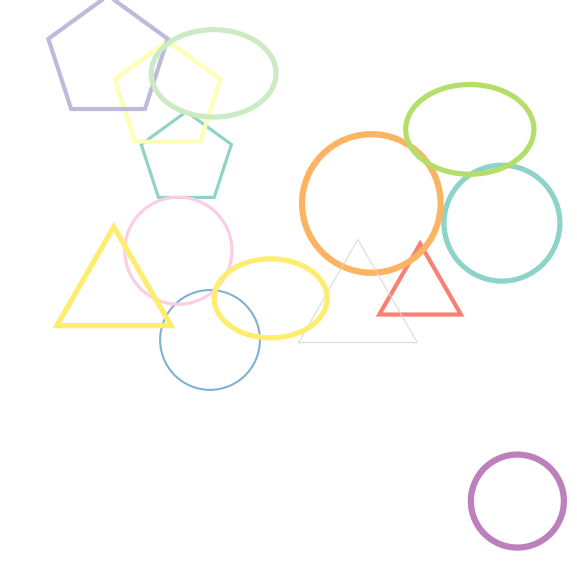[{"shape": "pentagon", "thickness": 1.5, "radius": 0.41, "center": [0.323, 0.724]}, {"shape": "circle", "thickness": 2.5, "radius": 0.5, "center": [0.869, 0.613]}, {"shape": "pentagon", "thickness": 2, "radius": 0.48, "center": [0.29, 0.832]}, {"shape": "pentagon", "thickness": 2, "radius": 0.54, "center": [0.187, 0.898]}, {"shape": "triangle", "thickness": 2, "radius": 0.41, "center": [0.727, 0.495]}, {"shape": "circle", "thickness": 1, "radius": 0.43, "center": [0.364, 0.41]}, {"shape": "circle", "thickness": 3, "radius": 0.6, "center": [0.643, 0.647]}, {"shape": "oval", "thickness": 2.5, "radius": 0.56, "center": [0.813, 0.775]}, {"shape": "circle", "thickness": 1.5, "radius": 0.46, "center": [0.309, 0.565]}, {"shape": "triangle", "thickness": 0.5, "radius": 0.59, "center": [0.62, 0.465]}, {"shape": "circle", "thickness": 3, "radius": 0.4, "center": [0.896, 0.131]}, {"shape": "oval", "thickness": 2.5, "radius": 0.54, "center": [0.37, 0.872]}, {"shape": "triangle", "thickness": 2.5, "radius": 0.57, "center": [0.197, 0.492]}, {"shape": "oval", "thickness": 2.5, "radius": 0.49, "center": [0.469, 0.482]}]